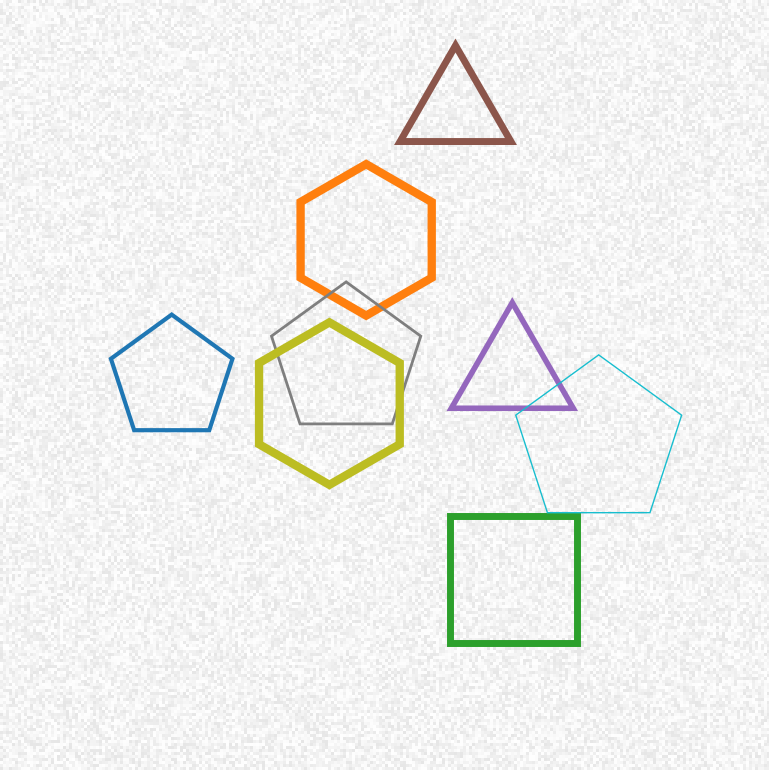[{"shape": "pentagon", "thickness": 1.5, "radius": 0.41, "center": [0.223, 0.508]}, {"shape": "hexagon", "thickness": 3, "radius": 0.49, "center": [0.476, 0.688]}, {"shape": "square", "thickness": 2.5, "radius": 0.41, "center": [0.667, 0.247]}, {"shape": "triangle", "thickness": 2, "radius": 0.46, "center": [0.665, 0.516]}, {"shape": "triangle", "thickness": 2.5, "radius": 0.42, "center": [0.592, 0.858]}, {"shape": "pentagon", "thickness": 1, "radius": 0.51, "center": [0.45, 0.532]}, {"shape": "hexagon", "thickness": 3, "radius": 0.53, "center": [0.428, 0.476]}, {"shape": "pentagon", "thickness": 0.5, "radius": 0.57, "center": [0.778, 0.426]}]